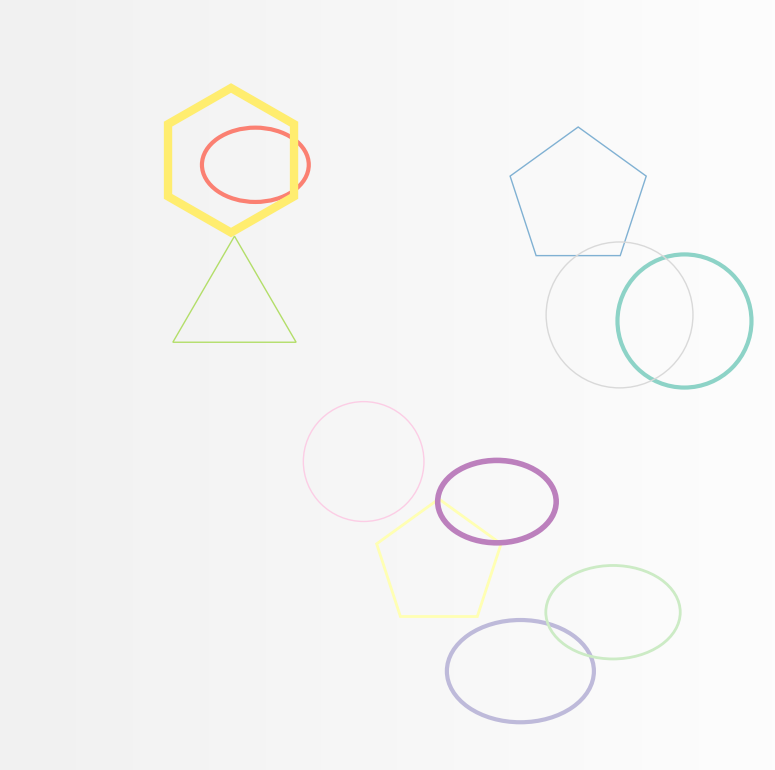[{"shape": "circle", "thickness": 1.5, "radius": 0.43, "center": [0.883, 0.583]}, {"shape": "pentagon", "thickness": 1, "radius": 0.42, "center": [0.566, 0.268]}, {"shape": "oval", "thickness": 1.5, "radius": 0.47, "center": [0.671, 0.128]}, {"shape": "oval", "thickness": 1.5, "radius": 0.34, "center": [0.329, 0.786]}, {"shape": "pentagon", "thickness": 0.5, "radius": 0.46, "center": [0.746, 0.743]}, {"shape": "triangle", "thickness": 0.5, "radius": 0.46, "center": [0.303, 0.601]}, {"shape": "circle", "thickness": 0.5, "radius": 0.39, "center": [0.469, 0.401]}, {"shape": "circle", "thickness": 0.5, "radius": 0.47, "center": [0.799, 0.591]}, {"shape": "oval", "thickness": 2, "radius": 0.38, "center": [0.641, 0.349]}, {"shape": "oval", "thickness": 1, "radius": 0.43, "center": [0.791, 0.205]}, {"shape": "hexagon", "thickness": 3, "radius": 0.47, "center": [0.298, 0.792]}]